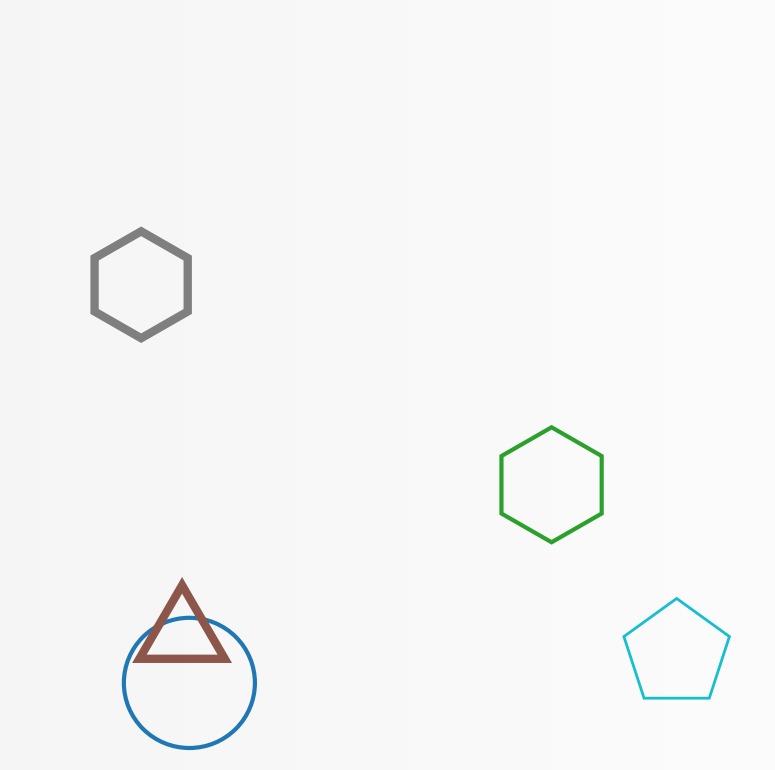[{"shape": "circle", "thickness": 1.5, "radius": 0.42, "center": [0.244, 0.113]}, {"shape": "hexagon", "thickness": 1.5, "radius": 0.37, "center": [0.712, 0.37]}, {"shape": "triangle", "thickness": 3, "radius": 0.32, "center": [0.235, 0.176]}, {"shape": "hexagon", "thickness": 3, "radius": 0.35, "center": [0.182, 0.63]}, {"shape": "pentagon", "thickness": 1, "radius": 0.36, "center": [0.873, 0.151]}]